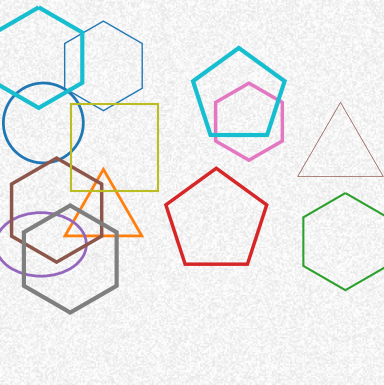[{"shape": "hexagon", "thickness": 1, "radius": 0.58, "center": [0.269, 0.829]}, {"shape": "circle", "thickness": 2, "radius": 0.52, "center": [0.113, 0.681]}, {"shape": "triangle", "thickness": 2, "radius": 0.58, "center": [0.269, 0.445]}, {"shape": "hexagon", "thickness": 1.5, "radius": 0.63, "center": [0.897, 0.372]}, {"shape": "pentagon", "thickness": 2.5, "radius": 0.69, "center": [0.562, 0.425]}, {"shape": "oval", "thickness": 2, "radius": 0.59, "center": [0.106, 0.365]}, {"shape": "hexagon", "thickness": 2.5, "radius": 0.68, "center": [0.147, 0.454]}, {"shape": "triangle", "thickness": 0.5, "radius": 0.64, "center": [0.884, 0.606]}, {"shape": "hexagon", "thickness": 2.5, "radius": 0.5, "center": [0.647, 0.684]}, {"shape": "hexagon", "thickness": 3, "radius": 0.7, "center": [0.182, 0.327]}, {"shape": "square", "thickness": 1.5, "radius": 0.57, "center": [0.298, 0.618]}, {"shape": "hexagon", "thickness": 3, "radius": 0.65, "center": [0.101, 0.85]}, {"shape": "pentagon", "thickness": 3, "radius": 0.63, "center": [0.62, 0.75]}]